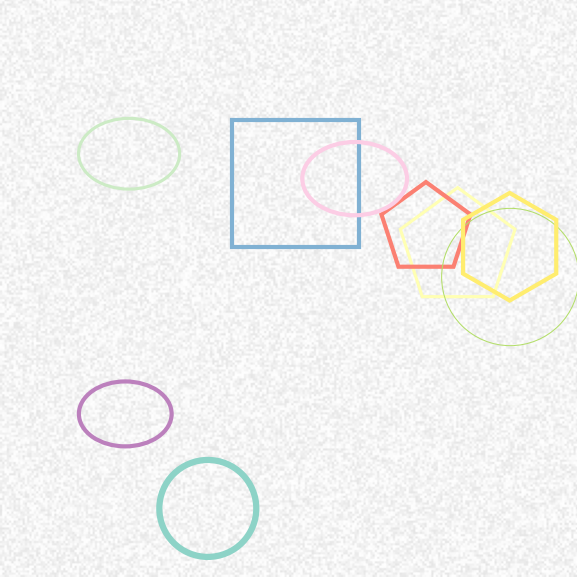[{"shape": "circle", "thickness": 3, "radius": 0.42, "center": [0.36, 0.119]}, {"shape": "pentagon", "thickness": 1.5, "radius": 0.52, "center": [0.793, 0.57]}, {"shape": "pentagon", "thickness": 2, "radius": 0.41, "center": [0.738, 0.603]}, {"shape": "square", "thickness": 2, "radius": 0.55, "center": [0.512, 0.682]}, {"shape": "circle", "thickness": 0.5, "radius": 0.59, "center": [0.884, 0.519]}, {"shape": "oval", "thickness": 2, "radius": 0.45, "center": [0.614, 0.69]}, {"shape": "oval", "thickness": 2, "radius": 0.4, "center": [0.217, 0.282]}, {"shape": "oval", "thickness": 1.5, "radius": 0.44, "center": [0.224, 0.733]}, {"shape": "hexagon", "thickness": 2, "radius": 0.47, "center": [0.883, 0.572]}]